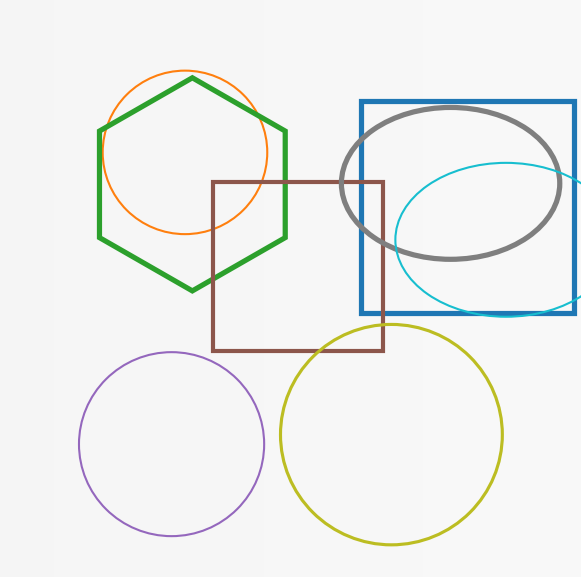[{"shape": "square", "thickness": 2.5, "radius": 0.92, "center": [0.804, 0.641]}, {"shape": "circle", "thickness": 1, "radius": 0.71, "center": [0.318, 0.735]}, {"shape": "hexagon", "thickness": 2.5, "radius": 0.92, "center": [0.331, 0.68]}, {"shape": "circle", "thickness": 1, "radius": 0.8, "center": [0.295, 0.23]}, {"shape": "square", "thickness": 2, "radius": 0.73, "center": [0.512, 0.537]}, {"shape": "oval", "thickness": 2.5, "radius": 0.94, "center": [0.775, 0.682]}, {"shape": "circle", "thickness": 1.5, "radius": 0.95, "center": [0.673, 0.247]}, {"shape": "oval", "thickness": 1, "radius": 0.95, "center": [0.871, 0.584]}]